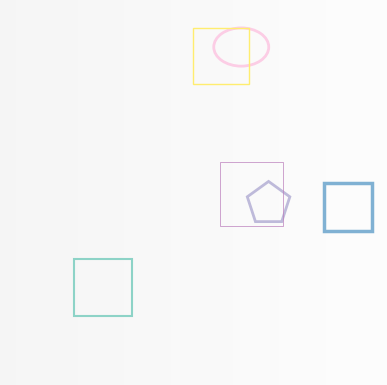[{"shape": "square", "thickness": 1.5, "radius": 0.37, "center": [0.266, 0.254]}, {"shape": "pentagon", "thickness": 2, "radius": 0.29, "center": [0.693, 0.471]}, {"shape": "square", "thickness": 2.5, "radius": 0.31, "center": [0.898, 0.462]}, {"shape": "oval", "thickness": 2, "radius": 0.35, "center": [0.623, 0.878]}, {"shape": "square", "thickness": 0.5, "radius": 0.41, "center": [0.649, 0.496]}, {"shape": "square", "thickness": 1, "radius": 0.36, "center": [0.571, 0.854]}]